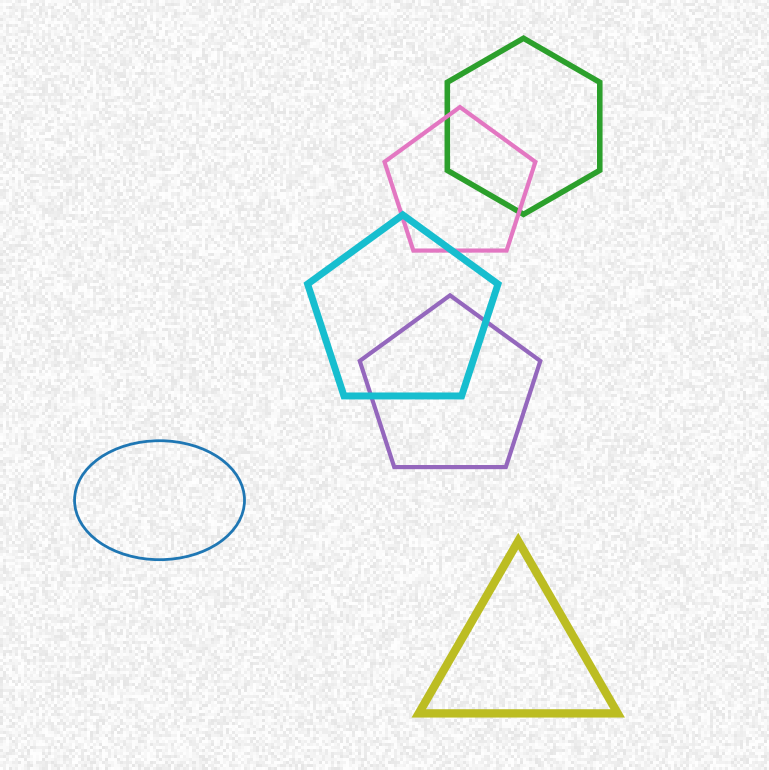[{"shape": "oval", "thickness": 1, "radius": 0.55, "center": [0.207, 0.35]}, {"shape": "hexagon", "thickness": 2, "radius": 0.57, "center": [0.68, 0.836]}, {"shape": "pentagon", "thickness": 1.5, "radius": 0.62, "center": [0.584, 0.493]}, {"shape": "pentagon", "thickness": 1.5, "radius": 0.52, "center": [0.597, 0.758]}, {"shape": "triangle", "thickness": 3, "radius": 0.75, "center": [0.673, 0.148]}, {"shape": "pentagon", "thickness": 2.5, "radius": 0.65, "center": [0.523, 0.591]}]